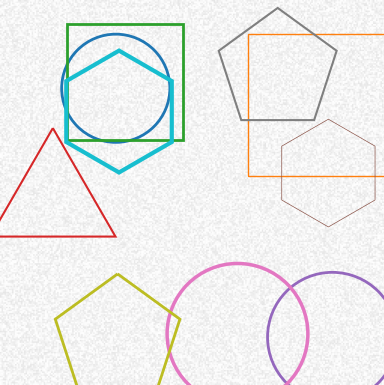[{"shape": "circle", "thickness": 2, "radius": 0.7, "center": [0.301, 0.771]}, {"shape": "square", "thickness": 1, "radius": 0.92, "center": [0.828, 0.728]}, {"shape": "square", "thickness": 2, "radius": 0.75, "center": [0.325, 0.788]}, {"shape": "triangle", "thickness": 1.5, "radius": 0.94, "center": [0.137, 0.479]}, {"shape": "circle", "thickness": 2, "radius": 0.84, "center": [0.863, 0.124]}, {"shape": "hexagon", "thickness": 0.5, "radius": 0.7, "center": [0.853, 0.55]}, {"shape": "circle", "thickness": 2.5, "radius": 0.91, "center": [0.617, 0.133]}, {"shape": "pentagon", "thickness": 1.5, "radius": 0.81, "center": [0.721, 0.818]}, {"shape": "pentagon", "thickness": 2, "radius": 0.85, "center": [0.305, 0.118]}, {"shape": "hexagon", "thickness": 3, "radius": 0.79, "center": [0.309, 0.71]}]